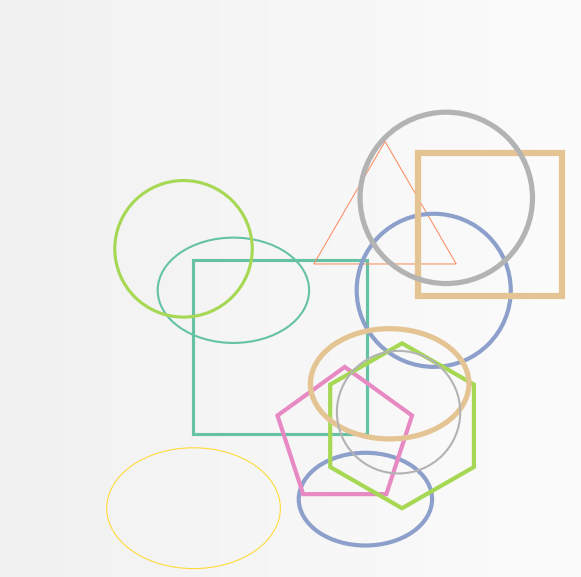[{"shape": "oval", "thickness": 1, "radius": 0.65, "center": [0.402, 0.496]}, {"shape": "square", "thickness": 1.5, "radius": 0.75, "center": [0.482, 0.398]}, {"shape": "triangle", "thickness": 0.5, "radius": 0.71, "center": [0.662, 0.613]}, {"shape": "circle", "thickness": 2, "radius": 0.66, "center": [0.746, 0.496]}, {"shape": "oval", "thickness": 2, "radius": 0.57, "center": [0.629, 0.135]}, {"shape": "pentagon", "thickness": 2, "radius": 0.61, "center": [0.593, 0.242]}, {"shape": "hexagon", "thickness": 2, "radius": 0.71, "center": [0.692, 0.262]}, {"shape": "circle", "thickness": 1.5, "radius": 0.59, "center": [0.316, 0.568]}, {"shape": "oval", "thickness": 0.5, "radius": 0.75, "center": [0.333, 0.119]}, {"shape": "square", "thickness": 3, "radius": 0.62, "center": [0.844, 0.61]}, {"shape": "oval", "thickness": 2.5, "radius": 0.68, "center": [0.67, 0.335]}, {"shape": "circle", "thickness": 1, "radius": 0.53, "center": [0.686, 0.285]}, {"shape": "circle", "thickness": 2.5, "radius": 0.74, "center": [0.768, 0.657]}]